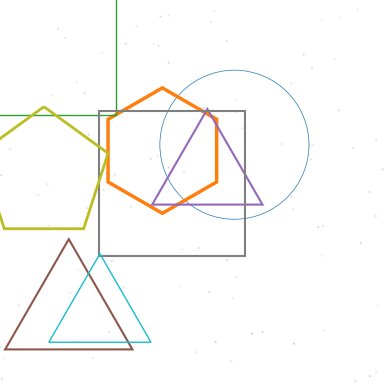[{"shape": "circle", "thickness": 0.5, "radius": 0.97, "center": [0.609, 0.624]}, {"shape": "hexagon", "thickness": 2.5, "radius": 0.81, "center": [0.422, 0.609]}, {"shape": "square", "thickness": 1, "radius": 0.92, "center": [0.117, 0.886]}, {"shape": "triangle", "thickness": 1.5, "radius": 0.83, "center": [0.539, 0.551]}, {"shape": "triangle", "thickness": 1.5, "radius": 0.95, "center": [0.179, 0.188]}, {"shape": "square", "thickness": 1.5, "radius": 0.94, "center": [0.447, 0.522]}, {"shape": "pentagon", "thickness": 2, "radius": 0.88, "center": [0.114, 0.548]}, {"shape": "triangle", "thickness": 1, "radius": 0.77, "center": [0.26, 0.188]}]